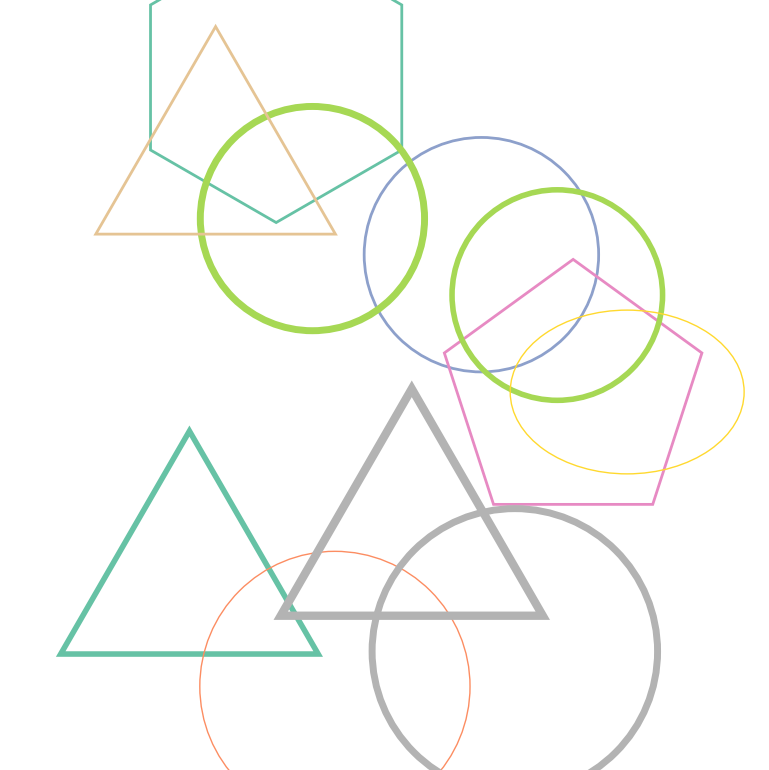[{"shape": "triangle", "thickness": 2, "radius": 0.97, "center": [0.246, 0.247]}, {"shape": "hexagon", "thickness": 1, "radius": 0.94, "center": [0.359, 0.899]}, {"shape": "circle", "thickness": 0.5, "radius": 0.88, "center": [0.435, 0.109]}, {"shape": "circle", "thickness": 1, "radius": 0.76, "center": [0.625, 0.669]}, {"shape": "pentagon", "thickness": 1, "radius": 0.88, "center": [0.744, 0.487]}, {"shape": "circle", "thickness": 2.5, "radius": 0.73, "center": [0.406, 0.716]}, {"shape": "circle", "thickness": 2, "radius": 0.68, "center": [0.724, 0.617]}, {"shape": "oval", "thickness": 0.5, "radius": 0.76, "center": [0.814, 0.491]}, {"shape": "triangle", "thickness": 1, "radius": 0.9, "center": [0.28, 0.786]}, {"shape": "circle", "thickness": 2.5, "radius": 0.93, "center": [0.669, 0.154]}, {"shape": "triangle", "thickness": 3, "radius": 0.98, "center": [0.535, 0.299]}]